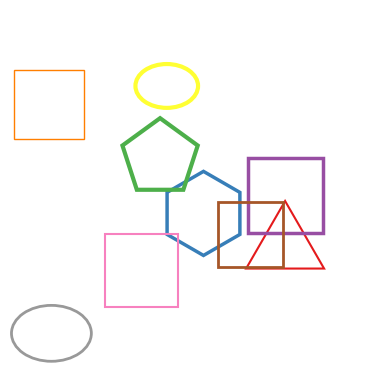[{"shape": "triangle", "thickness": 1.5, "radius": 0.58, "center": [0.741, 0.361]}, {"shape": "hexagon", "thickness": 2.5, "radius": 0.55, "center": [0.529, 0.446]}, {"shape": "pentagon", "thickness": 3, "radius": 0.51, "center": [0.416, 0.59]}, {"shape": "square", "thickness": 2.5, "radius": 0.49, "center": [0.742, 0.493]}, {"shape": "square", "thickness": 1, "radius": 0.45, "center": [0.127, 0.729]}, {"shape": "oval", "thickness": 3, "radius": 0.41, "center": [0.433, 0.777]}, {"shape": "square", "thickness": 2, "radius": 0.42, "center": [0.651, 0.39]}, {"shape": "square", "thickness": 1.5, "radius": 0.47, "center": [0.368, 0.297]}, {"shape": "oval", "thickness": 2, "radius": 0.52, "center": [0.134, 0.134]}]